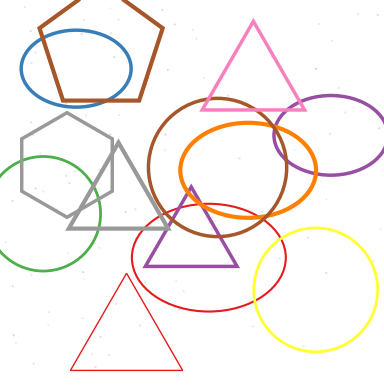[{"shape": "triangle", "thickness": 1, "radius": 0.84, "center": [0.329, 0.122]}, {"shape": "oval", "thickness": 1.5, "radius": 1.0, "center": [0.542, 0.331]}, {"shape": "oval", "thickness": 2.5, "radius": 0.71, "center": [0.198, 0.822]}, {"shape": "circle", "thickness": 2, "radius": 0.74, "center": [0.112, 0.445]}, {"shape": "oval", "thickness": 2.5, "radius": 0.74, "center": [0.859, 0.648]}, {"shape": "triangle", "thickness": 2.5, "radius": 0.69, "center": [0.497, 0.377]}, {"shape": "oval", "thickness": 3, "radius": 0.88, "center": [0.645, 0.558]}, {"shape": "circle", "thickness": 2, "radius": 0.8, "center": [0.82, 0.247]}, {"shape": "pentagon", "thickness": 3, "radius": 0.84, "center": [0.263, 0.875]}, {"shape": "circle", "thickness": 2.5, "radius": 0.9, "center": [0.565, 0.565]}, {"shape": "triangle", "thickness": 2.5, "radius": 0.77, "center": [0.658, 0.791]}, {"shape": "hexagon", "thickness": 2.5, "radius": 0.68, "center": [0.174, 0.571]}, {"shape": "triangle", "thickness": 3, "radius": 0.75, "center": [0.308, 0.481]}]